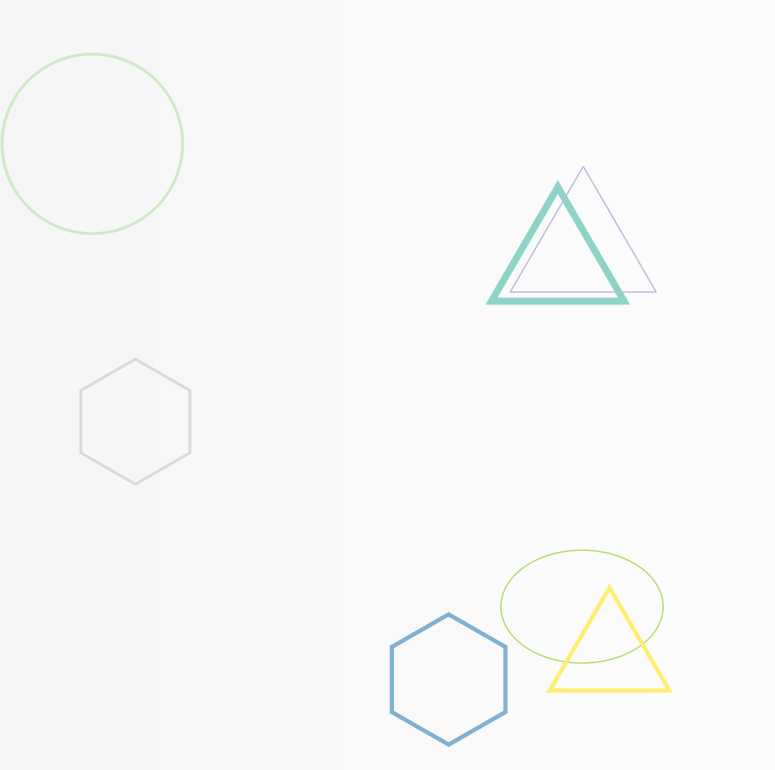[{"shape": "triangle", "thickness": 2.5, "radius": 0.49, "center": [0.72, 0.658]}, {"shape": "triangle", "thickness": 0.5, "radius": 0.54, "center": [0.753, 0.675]}, {"shape": "hexagon", "thickness": 1.5, "radius": 0.42, "center": [0.579, 0.118]}, {"shape": "oval", "thickness": 0.5, "radius": 0.52, "center": [0.751, 0.212]}, {"shape": "hexagon", "thickness": 1, "radius": 0.41, "center": [0.175, 0.452]}, {"shape": "circle", "thickness": 1, "radius": 0.58, "center": [0.119, 0.813]}, {"shape": "triangle", "thickness": 1.5, "radius": 0.45, "center": [0.786, 0.148]}]